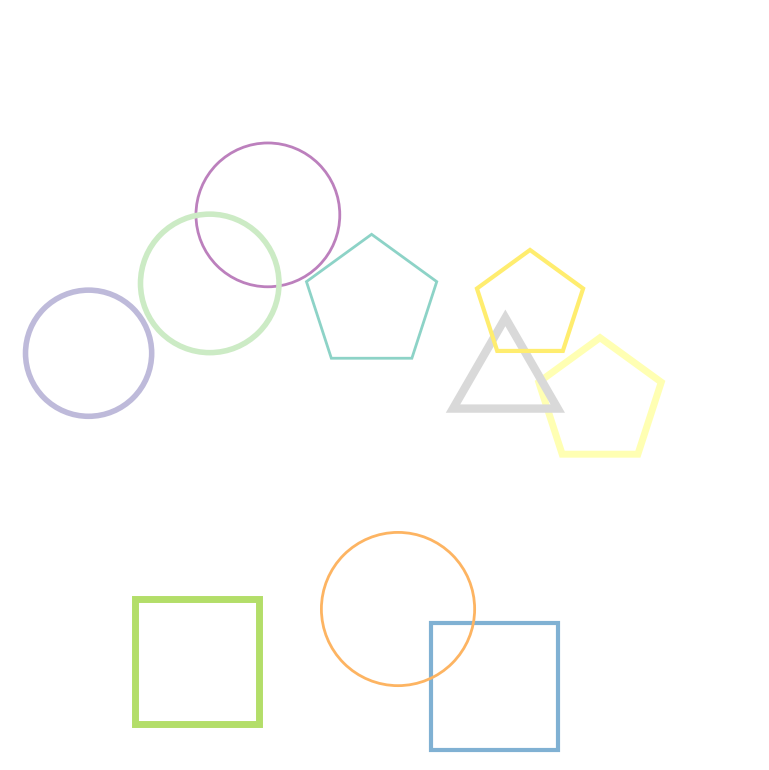[{"shape": "pentagon", "thickness": 1, "radius": 0.44, "center": [0.483, 0.607]}, {"shape": "pentagon", "thickness": 2.5, "radius": 0.42, "center": [0.779, 0.478]}, {"shape": "circle", "thickness": 2, "radius": 0.41, "center": [0.115, 0.541]}, {"shape": "square", "thickness": 1.5, "radius": 0.41, "center": [0.642, 0.109]}, {"shape": "circle", "thickness": 1, "radius": 0.5, "center": [0.517, 0.209]}, {"shape": "square", "thickness": 2.5, "radius": 0.4, "center": [0.256, 0.141]}, {"shape": "triangle", "thickness": 3, "radius": 0.39, "center": [0.656, 0.509]}, {"shape": "circle", "thickness": 1, "radius": 0.47, "center": [0.348, 0.721]}, {"shape": "circle", "thickness": 2, "radius": 0.45, "center": [0.272, 0.632]}, {"shape": "pentagon", "thickness": 1.5, "radius": 0.36, "center": [0.688, 0.603]}]